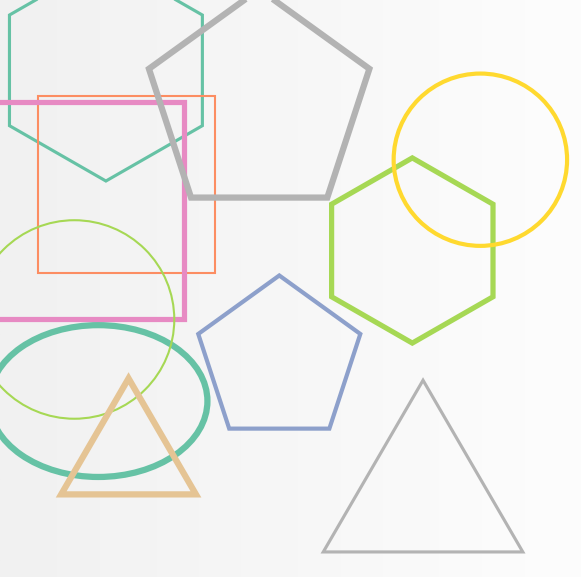[{"shape": "oval", "thickness": 3, "radius": 0.94, "center": [0.169, 0.305]}, {"shape": "hexagon", "thickness": 1.5, "radius": 0.96, "center": [0.182, 0.877]}, {"shape": "square", "thickness": 1, "radius": 0.76, "center": [0.217, 0.68]}, {"shape": "pentagon", "thickness": 2, "radius": 0.73, "center": [0.48, 0.376]}, {"shape": "square", "thickness": 2.5, "radius": 0.94, "center": [0.129, 0.635]}, {"shape": "circle", "thickness": 1, "radius": 0.86, "center": [0.128, 0.446]}, {"shape": "hexagon", "thickness": 2.5, "radius": 0.8, "center": [0.709, 0.565]}, {"shape": "circle", "thickness": 2, "radius": 0.75, "center": [0.826, 0.723]}, {"shape": "triangle", "thickness": 3, "radius": 0.67, "center": [0.221, 0.21]}, {"shape": "triangle", "thickness": 1.5, "radius": 0.99, "center": [0.728, 0.142]}, {"shape": "pentagon", "thickness": 3, "radius": 1.0, "center": [0.446, 0.818]}]